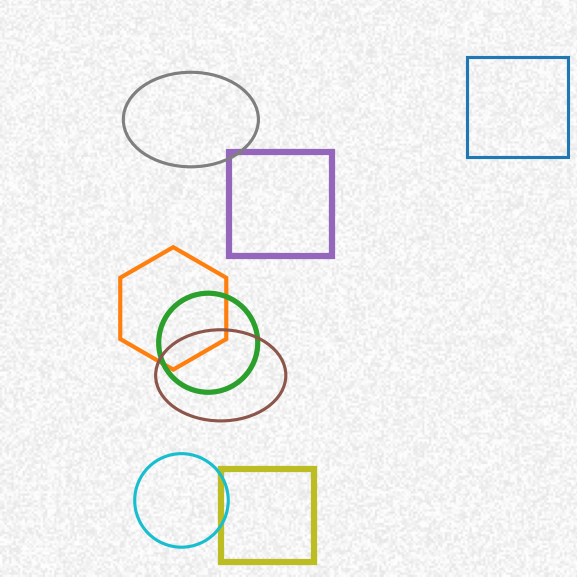[{"shape": "square", "thickness": 1.5, "radius": 0.44, "center": [0.896, 0.814]}, {"shape": "hexagon", "thickness": 2, "radius": 0.53, "center": [0.3, 0.465]}, {"shape": "circle", "thickness": 2.5, "radius": 0.43, "center": [0.361, 0.406]}, {"shape": "square", "thickness": 3, "radius": 0.45, "center": [0.485, 0.646]}, {"shape": "oval", "thickness": 1.5, "radius": 0.56, "center": [0.382, 0.349]}, {"shape": "oval", "thickness": 1.5, "radius": 0.58, "center": [0.331, 0.792]}, {"shape": "square", "thickness": 3, "radius": 0.4, "center": [0.464, 0.106]}, {"shape": "circle", "thickness": 1.5, "radius": 0.4, "center": [0.314, 0.133]}]